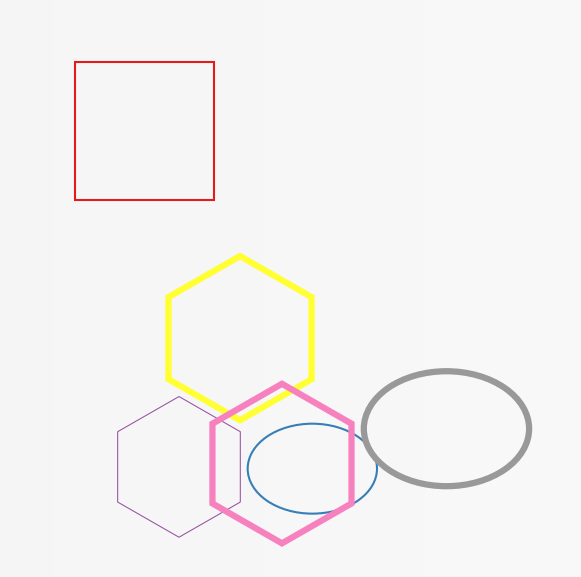[{"shape": "square", "thickness": 1, "radius": 0.6, "center": [0.248, 0.772]}, {"shape": "oval", "thickness": 1, "radius": 0.56, "center": [0.537, 0.188]}, {"shape": "hexagon", "thickness": 0.5, "radius": 0.61, "center": [0.308, 0.191]}, {"shape": "hexagon", "thickness": 3, "radius": 0.71, "center": [0.413, 0.414]}, {"shape": "hexagon", "thickness": 3, "radius": 0.69, "center": [0.485, 0.196]}, {"shape": "oval", "thickness": 3, "radius": 0.71, "center": [0.768, 0.257]}]